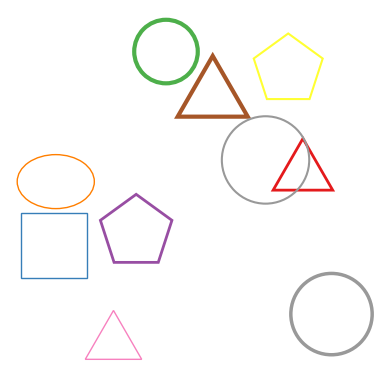[{"shape": "triangle", "thickness": 2, "radius": 0.45, "center": [0.787, 0.551]}, {"shape": "square", "thickness": 1, "radius": 0.43, "center": [0.14, 0.362]}, {"shape": "circle", "thickness": 3, "radius": 0.41, "center": [0.431, 0.866]}, {"shape": "pentagon", "thickness": 2, "radius": 0.49, "center": [0.354, 0.398]}, {"shape": "oval", "thickness": 1, "radius": 0.5, "center": [0.145, 0.528]}, {"shape": "pentagon", "thickness": 1.5, "radius": 0.47, "center": [0.749, 0.819]}, {"shape": "triangle", "thickness": 3, "radius": 0.53, "center": [0.552, 0.75]}, {"shape": "triangle", "thickness": 1, "radius": 0.42, "center": [0.295, 0.109]}, {"shape": "circle", "thickness": 2.5, "radius": 0.53, "center": [0.861, 0.184]}, {"shape": "circle", "thickness": 1.5, "radius": 0.57, "center": [0.69, 0.585]}]